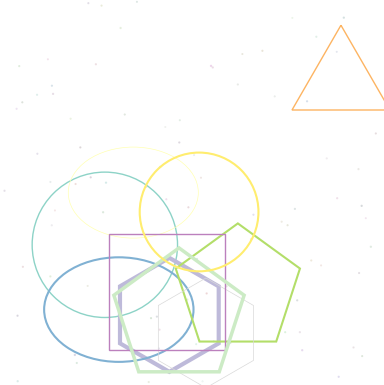[{"shape": "circle", "thickness": 1, "radius": 0.94, "center": [0.272, 0.364]}, {"shape": "oval", "thickness": 0.5, "radius": 0.84, "center": [0.346, 0.5]}, {"shape": "hexagon", "thickness": 3, "radius": 0.74, "center": [0.44, 0.182]}, {"shape": "oval", "thickness": 1.5, "radius": 0.97, "center": [0.309, 0.196]}, {"shape": "triangle", "thickness": 1, "radius": 0.73, "center": [0.886, 0.788]}, {"shape": "pentagon", "thickness": 1.5, "radius": 0.85, "center": [0.618, 0.25]}, {"shape": "hexagon", "thickness": 0.5, "radius": 0.71, "center": [0.535, 0.135]}, {"shape": "square", "thickness": 1, "radius": 0.75, "center": [0.434, 0.24]}, {"shape": "pentagon", "thickness": 2.5, "radius": 0.89, "center": [0.465, 0.178]}, {"shape": "circle", "thickness": 1.5, "radius": 0.77, "center": [0.517, 0.449]}]